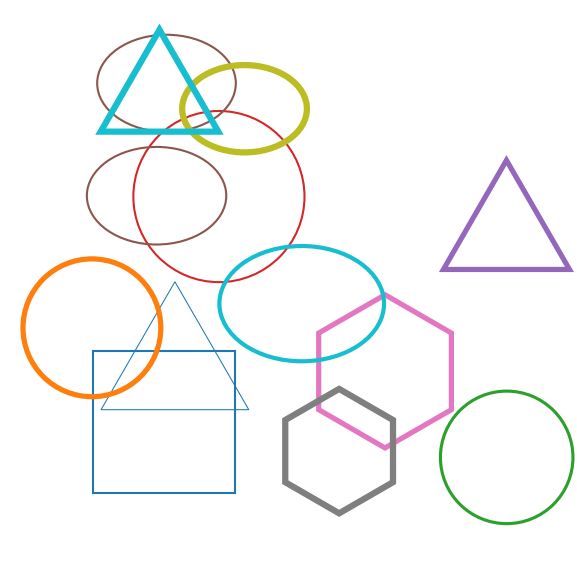[{"shape": "triangle", "thickness": 0.5, "radius": 0.74, "center": [0.303, 0.364]}, {"shape": "square", "thickness": 1, "radius": 0.61, "center": [0.283, 0.269]}, {"shape": "circle", "thickness": 2.5, "radius": 0.6, "center": [0.159, 0.432]}, {"shape": "circle", "thickness": 1.5, "radius": 0.57, "center": [0.877, 0.207]}, {"shape": "circle", "thickness": 1, "radius": 0.74, "center": [0.379, 0.659]}, {"shape": "triangle", "thickness": 2.5, "radius": 0.63, "center": [0.877, 0.596]}, {"shape": "oval", "thickness": 1, "radius": 0.6, "center": [0.288, 0.855]}, {"shape": "oval", "thickness": 1, "radius": 0.6, "center": [0.271, 0.66]}, {"shape": "hexagon", "thickness": 2.5, "radius": 0.66, "center": [0.667, 0.356]}, {"shape": "hexagon", "thickness": 3, "radius": 0.54, "center": [0.587, 0.218]}, {"shape": "oval", "thickness": 3, "radius": 0.54, "center": [0.423, 0.811]}, {"shape": "triangle", "thickness": 3, "radius": 0.59, "center": [0.276, 0.83]}, {"shape": "oval", "thickness": 2, "radius": 0.71, "center": [0.522, 0.473]}]